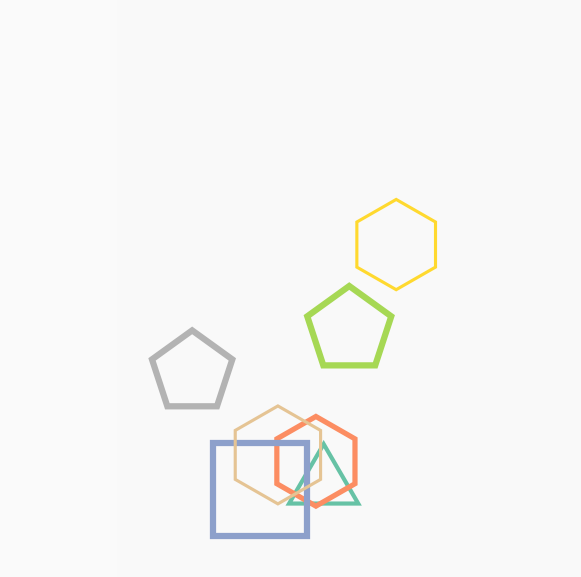[{"shape": "triangle", "thickness": 2, "radius": 0.34, "center": [0.557, 0.162]}, {"shape": "hexagon", "thickness": 2.5, "radius": 0.39, "center": [0.544, 0.2]}, {"shape": "square", "thickness": 3, "radius": 0.41, "center": [0.447, 0.152]}, {"shape": "pentagon", "thickness": 3, "radius": 0.38, "center": [0.601, 0.428]}, {"shape": "hexagon", "thickness": 1.5, "radius": 0.39, "center": [0.682, 0.576]}, {"shape": "hexagon", "thickness": 1.5, "radius": 0.42, "center": [0.478, 0.211]}, {"shape": "pentagon", "thickness": 3, "radius": 0.36, "center": [0.331, 0.354]}]